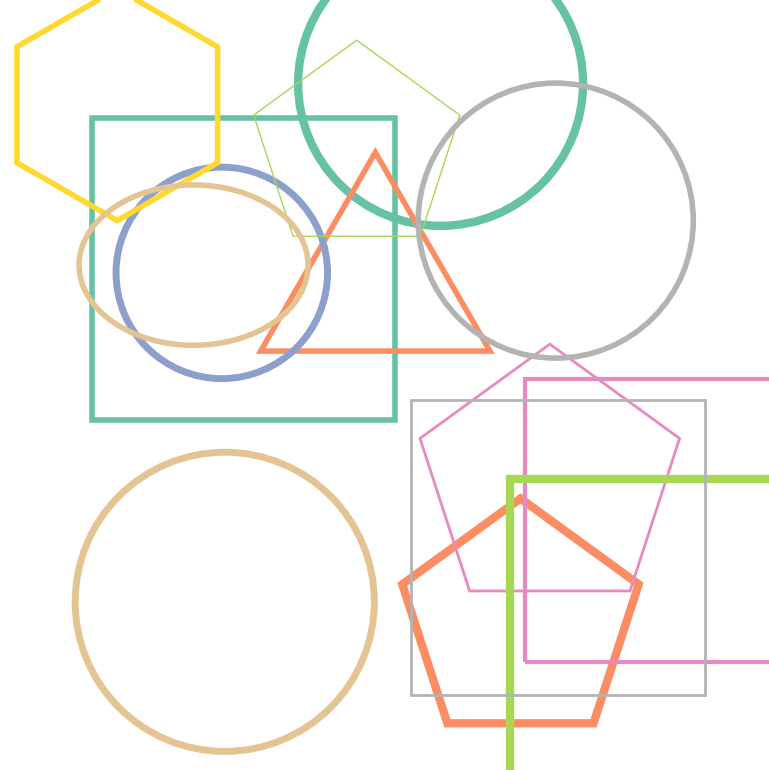[{"shape": "square", "thickness": 2, "radius": 0.98, "center": [0.316, 0.65]}, {"shape": "circle", "thickness": 3, "radius": 0.93, "center": [0.572, 0.892]}, {"shape": "triangle", "thickness": 2, "radius": 0.86, "center": [0.487, 0.63]}, {"shape": "pentagon", "thickness": 3, "radius": 0.81, "center": [0.676, 0.191]}, {"shape": "circle", "thickness": 2.5, "radius": 0.69, "center": [0.288, 0.646]}, {"shape": "square", "thickness": 1.5, "radius": 0.92, "center": [0.865, 0.324]}, {"shape": "pentagon", "thickness": 1, "radius": 0.89, "center": [0.714, 0.376]}, {"shape": "square", "thickness": 3, "radius": 0.96, "center": [0.854, 0.185]}, {"shape": "pentagon", "thickness": 0.5, "radius": 0.7, "center": [0.463, 0.807]}, {"shape": "hexagon", "thickness": 2, "radius": 0.75, "center": [0.152, 0.864]}, {"shape": "circle", "thickness": 2.5, "radius": 0.97, "center": [0.292, 0.218]}, {"shape": "oval", "thickness": 2, "radius": 0.74, "center": [0.251, 0.656]}, {"shape": "circle", "thickness": 2, "radius": 0.89, "center": [0.722, 0.714]}, {"shape": "square", "thickness": 1, "radius": 0.96, "center": [0.725, 0.289]}]